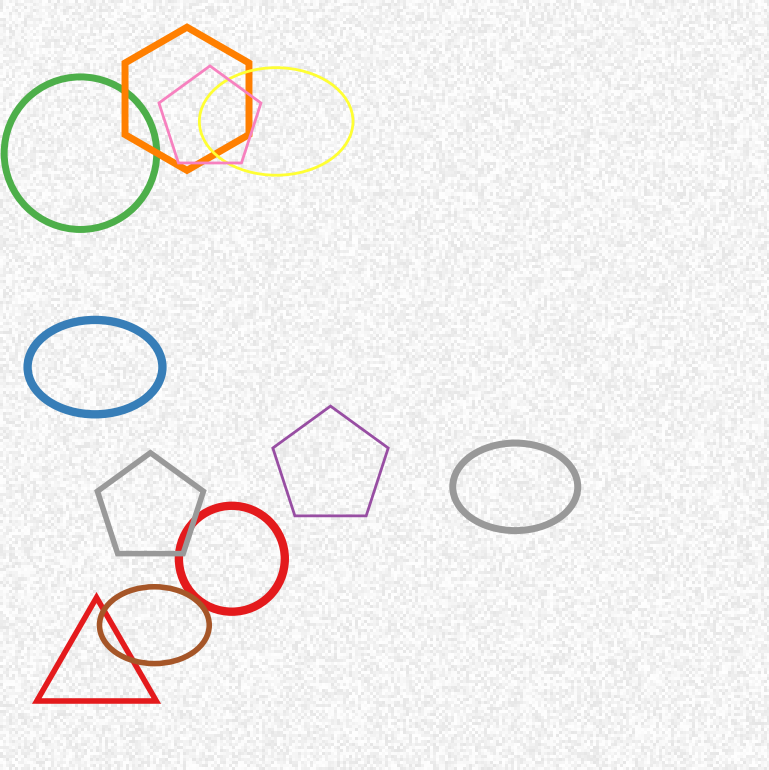[{"shape": "circle", "thickness": 3, "radius": 0.34, "center": [0.301, 0.274]}, {"shape": "triangle", "thickness": 2, "radius": 0.45, "center": [0.125, 0.134]}, {"shape": "oval", "thickness": 3, "radius": 0.44, "center": [0.123, 0.523]}, {"shape": "circle", "thickness": 2.5, "radius": 0.5, "center": [0.104, 0.801]}, {"shape": "pentagon", "thickness": 1, "radius": 0.39, "center": [0.429, 0.394]}, {"shape": "hexagon", "thickness": 2.5, "radius": 0.46, "center": [0.243, 0.872]}, {"shape": "oval", "thickness": 1, "radius": 0.5, "center": [0.359, 0.842]}, {"shape": "oval", "thickness": 2, "radius": 0.36, "center": [0.2, 0.188]}, {"shape": "pentagon", "thickness": 1, "radius": 0.35, "center": [0.273, 0.845]}, {"shape": "pentagon", "thickness": 2, "radius": 0.36, "center": [0.195, 0.34]}, {"shape": "oval", "thickness": 2.5, "radius": 0.41, "center": [0.669, 0.368]}]